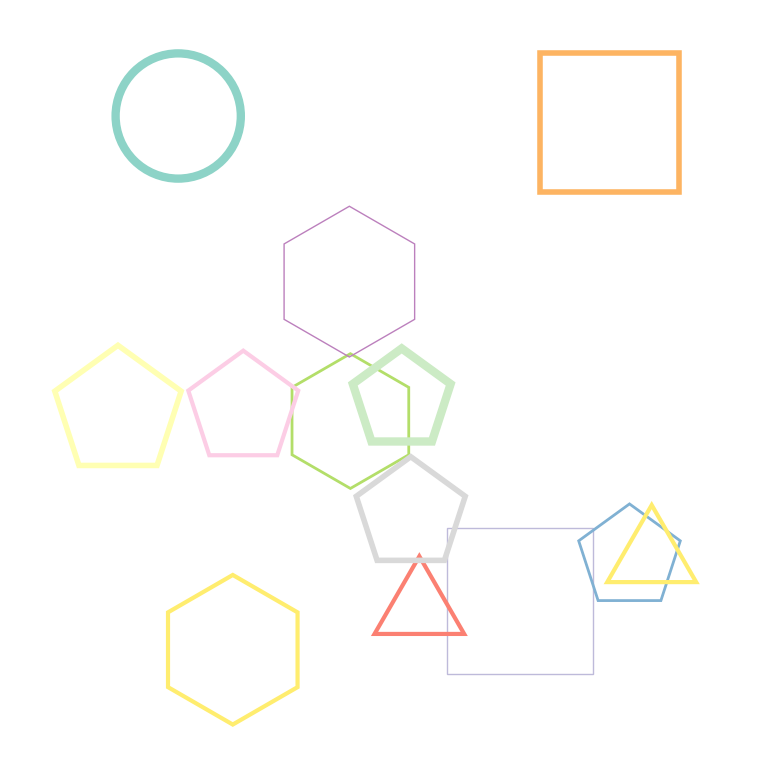[{"shape": "circle", "thickness": 3, "radius": 0.41, "center": [0.231, 0.849]}, {"shape": "pentagon", "thickness": 2, "radius": 0.43, "center": [0.153, 0.465]}, {"shape": "square", "thickness": 0.5, "radius": 0.47, "center": [0.675, 0.219]}, {"shape": "triangle", "thickness": 1.5, "radius": 0.34, "center": [0.545, 0.21]}, {"shape": "pentagon", "thickness": 1, "radius": 0.35, "center": [0.818, 0.276]}, {"shape": "square", "thickness": 2, "radius": 0.45, "center": [0.792, 0.841]}, {"shape": "hexagon", "thickness": 1, "radius": 0.44, "center": [0.455, 0.453]}, {"shape": "pentagon", "thickness": 1.5, "radius": 0.38, "center": [0.316, 0.47]}, {"shape": "pentagon", "thickness": 2, "radius": 0.37, "center": [0.533, 0.332]}, {"shape": "hexagon", "thickness": 0.5, "radius": 0.49, "center": [0.454, 0.634]}, {"shape": "pentagon", "thickness": 3, "radius": 0.33, "center": [0.522, 0.481]}, {"shape": "hexagon", "thickness": 1.5, "radius": 0.49, "center": [0.302, 0.156]}, {"shape": "triangle", "thickness": 1.5, "radius": 0.33, "center": [0.846, 0.277]}]